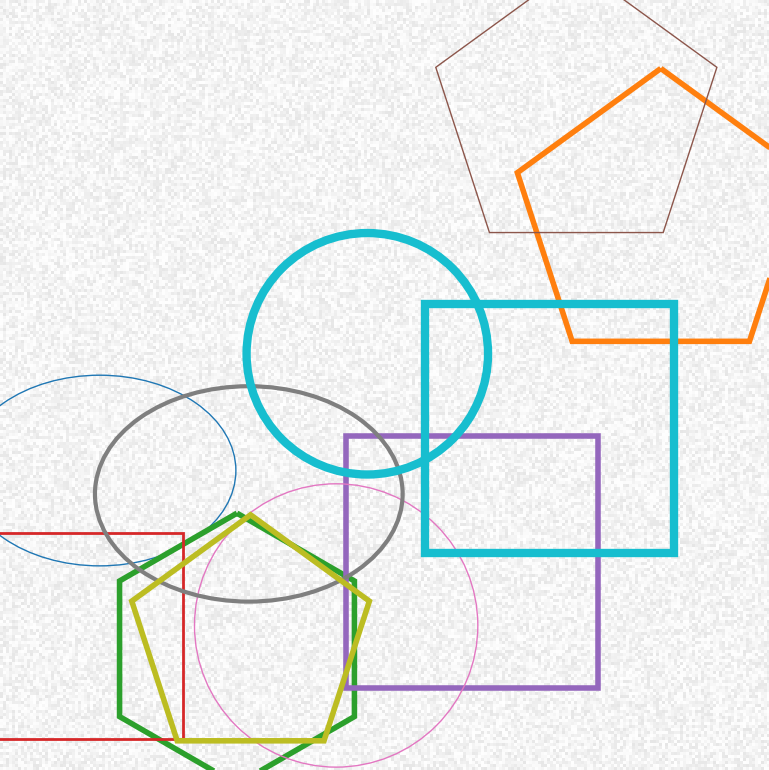[{"shape": "oval", "thickness": 0.5, "radius": 0.88, "center": [0.129, 0.389]}, {"shape": "pentagon", "thickness": 2, "radius": 0.98, "center": [0.858, 0.715]}, {"shape": "hexagon", "thickness": 2, "radius": 0.88, "center": [0.308, 0.157]}, {"shape": "square", "thickness": 1, "radius": 0.67, "center": [0.104, 0.174]}, {"shape": "square", "thickness": 2, "radius": 0.82, "center": [0.613, 0.27]}, {"shape": "pentagon", "thickness": 0.5, "radius": 0.96, "center": [0.748, 0.853]}, {"shape": "circle", "thickness": 0.5, "radius": 0.92, "center": [0.437, 0.188]}, {"shape": "oval", "thickness": 1.5, "radius": 1.0, "center": [0.323, 0.359]}, {"shape": "pentagon", "thickness": 2, "radius": 0.81, "center": [0.325, 0.169]}, {"shape": "circle", "thickness": 3, "radius": 0.78, "center": [0.477, 0.541]}, {"shape": "square", "thickness": 3, "radius": 0.81, "center": [0.714, 0.443]}]